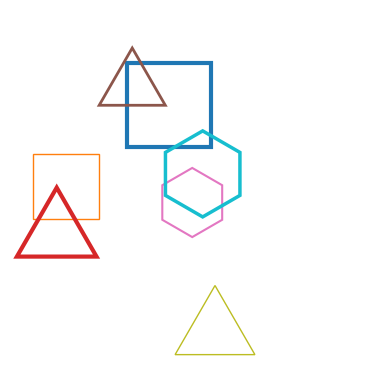[{"shape": "square", "thickness": 3, "radius": 0.54, "center": [0.439, 0.727]}, {"shape": "square", "thickness": 1, "radius": 0.43, "center": [0.171, 0.515]}, {"shape": "triangle", "thickness": 3, "radius": 0.6, "center": [0.147, 0.393]}, {"shape": "triangle", "thickness": 2, "radius": 0.5, "center": [0.343, 0.776]}, {"shape": "hexagon", "thickness": 1.5, "radius": 0.45, "center": [0.499, 0.474]}, {"shape": "triangle", "thickness": 1, "radius": 0.6, "center": [0.558, 0.139]}, {"shape": "hexagon", "thickness": 2.5, "radius": 0.56, "center": [0.526, 0.548]}]